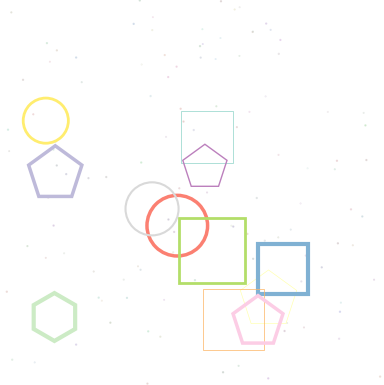[{"shape": "square", "thickness": 0.5, "radius": 0.34, "center": [0.537, 0.644]}, {"shape": "pentagon", "thickness": 0.5, "radius": 0.38, "center": [0.697, 0.222]}, {"shape": "pentagon", "thickness": 2.5, "radius": 0.36, "center": [0.144, 0.549]}, {"shape": "circle", "thickness": 2.5, "radius": 0.39, "center": [0.46, 0.414]}, {"shape": "square", "thickness": 3, "radius": 0.32, "center": [0.736, 0.301]}, {"shape": "square", "thickness": 0.5, "radius": 0.4, "center": [0.607, 0.169]}, {"shape": "square", "thickness": 2, "radius": 0.43, "center": [0.55, 0.349]}, {"shape": "pentagon", "thickness": 2.5, "radius": 0.34, "center": [0.67, 0.164]}, {"shape": "circle", "thickness": 1.5, "radius": 0.34, "center": [0.395, 0.458]}, {"shape": "pentagon", "thickness": 1, "radius": 0.3, "center": [0.532, 0.565]}, {"shape": "hexagon", "thickness": 3, "radius": 0.31, "center": [0.141, 0.177]}, {"shape": "circle", "thickness": 2, "radius": 0.29, "center": [0.119, 0.687]}]